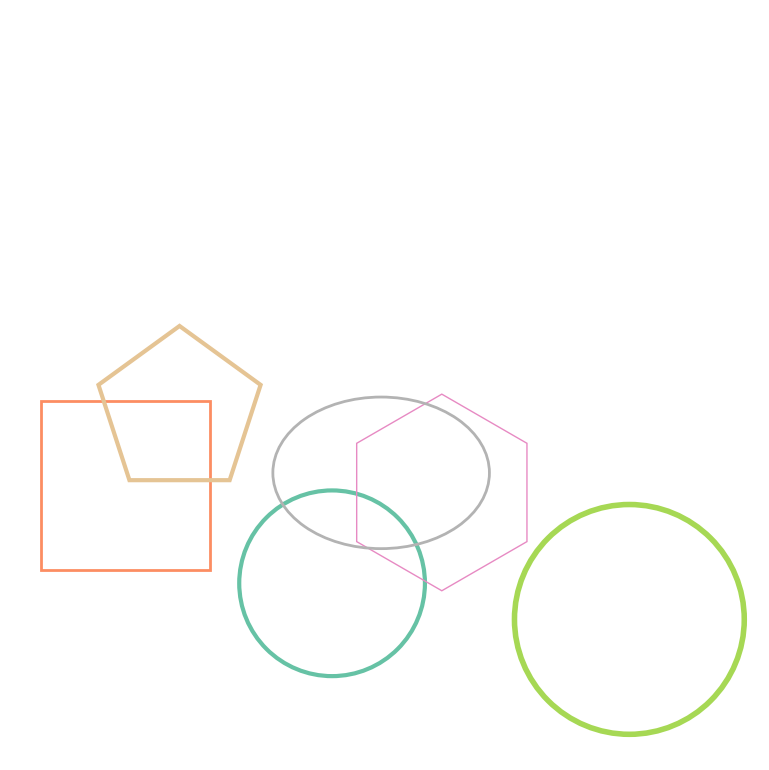[{"shape": "circle", "thickness": 1.5, "radius": 0.6, "center": [0.431, 0.242]}, {"shape": "square", "thickness": 1, "radius": 0.55, "center": [0.162, 0.37]}, {"shape": "hexagon", "thickness": 0.5, "radius": 0.64, "center": [0.574, 0.36]}, {"shape": "circle", "thickness": 2, "radius": 0.75, "center": [0.817, 0.196]}, {"shape": "pentagon", "thickness": 1.5, "radius": 0.55, "center": [0.233, 0.466]}, {"shape": "oval", "thickness": 1, "radius": 0.7, "center": [0.495, 0.386]}]